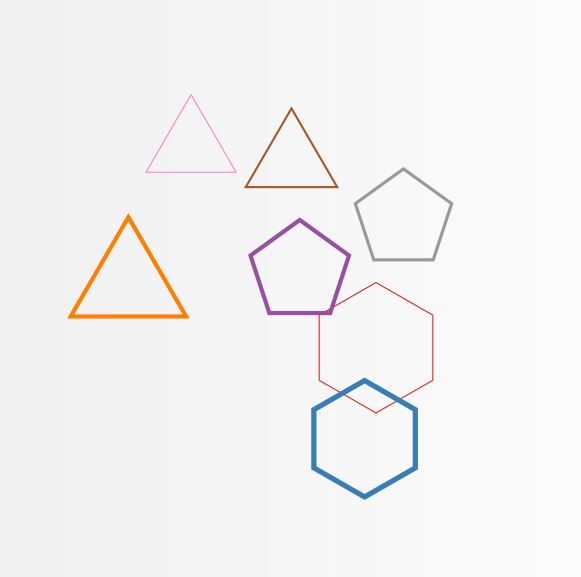[{"shape": "hexagon", "thickness": 0.5, "radius": 0.56, "center": [0.647, 0.397]}, {"shape": "hexagon", "thickness": 2.5, "radius": 0.5, "center": [0.627, 0.239]}, {"shape": "pentagon", "thickness": 2, "radius": 0.45, "center": [0.516, 0.529]}, {"shape": "triangle", "thickness": 2, "radius": 0.57, "center": [0.221, 0.508]}, {"shape": "triangle", "thickness": 1, "radius": 0.45, "center": [0.501, 0.721]}, {"shape": "triangle", "thickness": 0.5, "radius": 0.45, "center": [0.329, 0.746]}, {"shape": "pentagon", "thickness": 1.5, "radius": 0.44, "center": [0.694, 0.62]}]